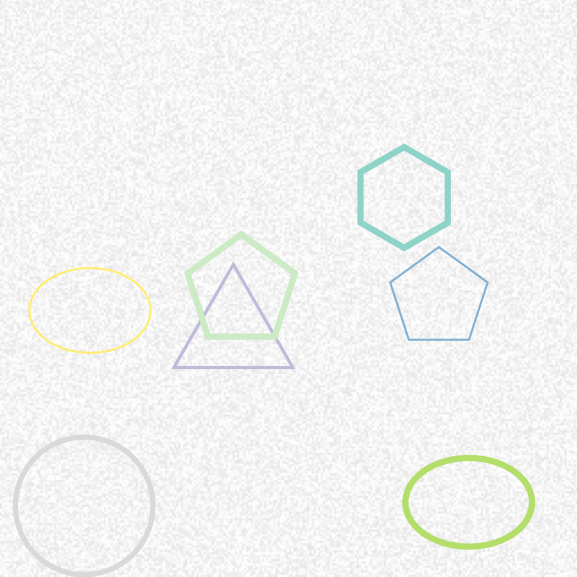[{"shape": "hexagon", "thickness": 3, "radius": 0.44, "center": [0.7, 0.657]}, {"shape": "triangle", "thickness": 1.5, "radius": 0.59, "center": [0.404, 0.422]}, {"shape": "pentagon", "thickness": 1, "radius": 0.44, "center": [0.76, 0.483]}, {"shape": "oval", "thickness": 3, "radius": 0.55, "center": [0.812, 0.129]}, {"shape": "circle", "thickness": 2.5, "radius": 0.6, "center": [0.146, 0.123]}, {"shape": "pentagon", "thickness": 3, "radius": 0.49, "center": [0.418, 0.495]}, {"shape": "oval", "thickness": 1, "radius": 0.52, "center": [0.156, 0.462]}]